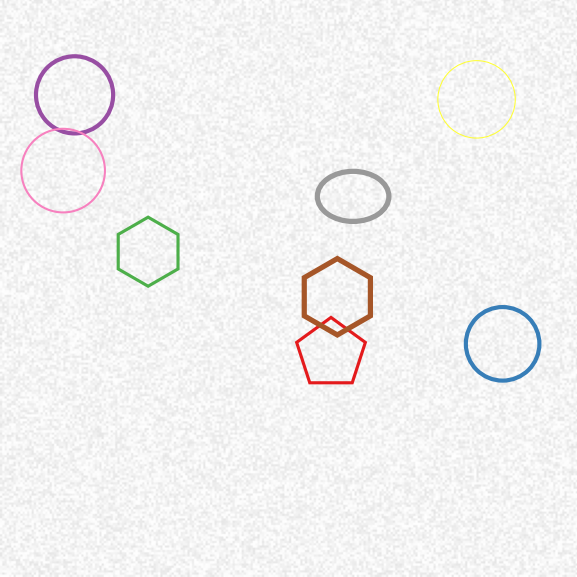[{"shape": "pentagon", "thickness": 1.5, "radius": 0.31, "center": [0.573, 0.387]}, {"shape": "circle", "thickness": 2, "radius": 0.32, "center": [0.87, 0.404]}, {"shape": "hexagon", "thickness": 1.5, "radius": 0.3, "center": [0.256, 0.563]}, {"shape": "circle", "thickness": 2, "radius": 0.33, "center": [0.129, 0.835]}, {"shape": "circle", "thickness": 0.5, "radius": 0.34, "center": [0.825, 0.827]}, {"shape": "hexagon", "thickness": 2.5, "radius": 0.33, "center": [0.584, 0.485]}, {"shape": "circle", "thickness": 1, "radius": 0.36, "center": [0.109, 0.704]}, {"shape": "oval", "thickness": 2.5, "radius": 0.31, "center": [0.611, 0.659]}]